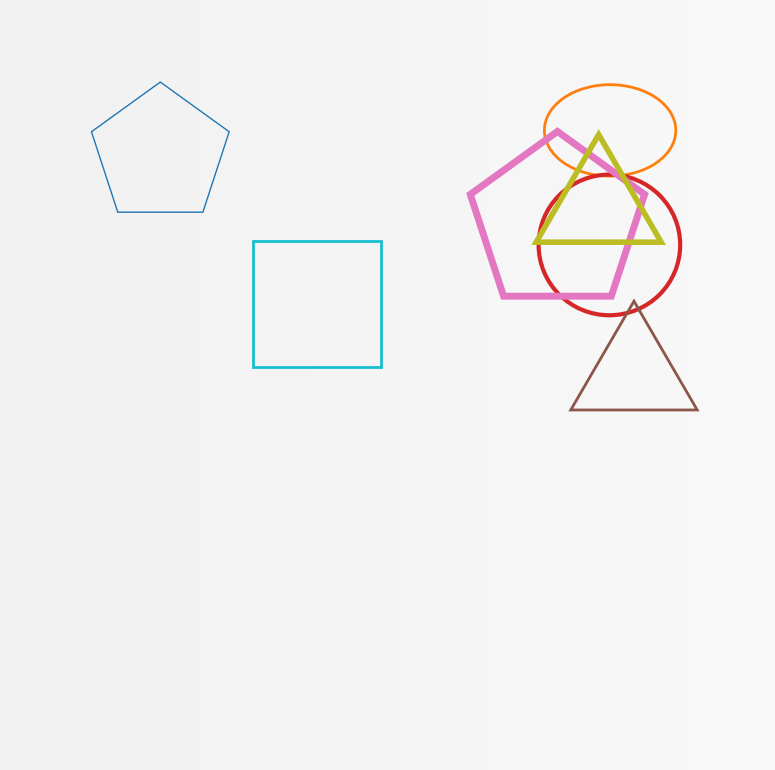[{"shape": "pentagon", "thickness": 0.5, "radius": 0.47, "center": [0.207, 0.8]}, {"shape": "oval", "thickness": 1, "radius": 0.42, "center": [0.787, 0.831]}, {"shape": "circle", "thickness": 1.5, "radius": 0.46, "center": [0.786, 0.682]}, {"shape": "triangle", "thickness": 1, "radius": 0.47, "center": [0.818, 0.515]}, {"shape": "pentagon", "thickness": 2.5, "radius": 0.59, "center": [0.719, 0.711]}, {"shape": "triangle", "thickness": 2, "radius": 0.47, "center": [0.772, 0.732]}, {"shape": "square", "thickness": 1, "radius": 0.41, "center": [0.409, 0.605]}]